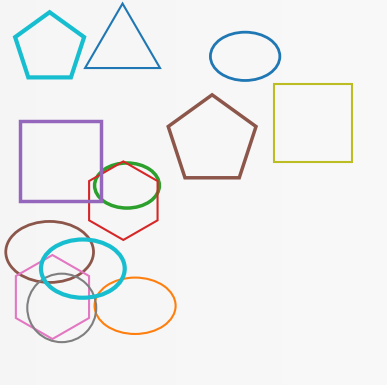[{"shape": "oval", "thickness": 2, "radius": 0.45, "center": [0.633, 0.854]}, {"shape": "triangle", "thickness": 1.5, "radius": 0.56, "center": [0.316, 0.879]}, {"shape": "oval", "thickness": 1.5, "radius": 0.52, "center": [0.349, 0.206]}, {"shape": "oval", "thickness": 2.5, "radius": 0.42, "center": [0.328, 0.518]}, {"shape": "hexagon", "thickness": 1.5, "radius": 0.51, "center": [0.318, 0.479]}, {"shape": "square", "thickness": 2.5, "radius": 0.52, "center": [0.157, 0.582]}, {"shape": "pentagon", "thickness": 2.5, "radius": 0.6, "center": [0.547, 0.635]}, {"shape": "oval", "thickness": 2, "radius": 0.57, "center": [0.128, 0.346]}, {"shape": "hexagon", "thickness": 1.5, "radius": 0.55, "center": [0.135, 0.229]}, {"shape": "circle", "thickness": 1.5, "radius": 0.44, "center": [0.159, 0.2]}, {"shape": "square", "thickness": 1.5, "radius": 0.5, "center": [0.808, 0.681]}, {"shape": "pentagon", "thickness": 3, "radius": 0.47, "center": [0.128, 0.875]}, {"shape": "oval", "thickness": 3, "radius": 0.54, "center": [0.214, 0.302]}]